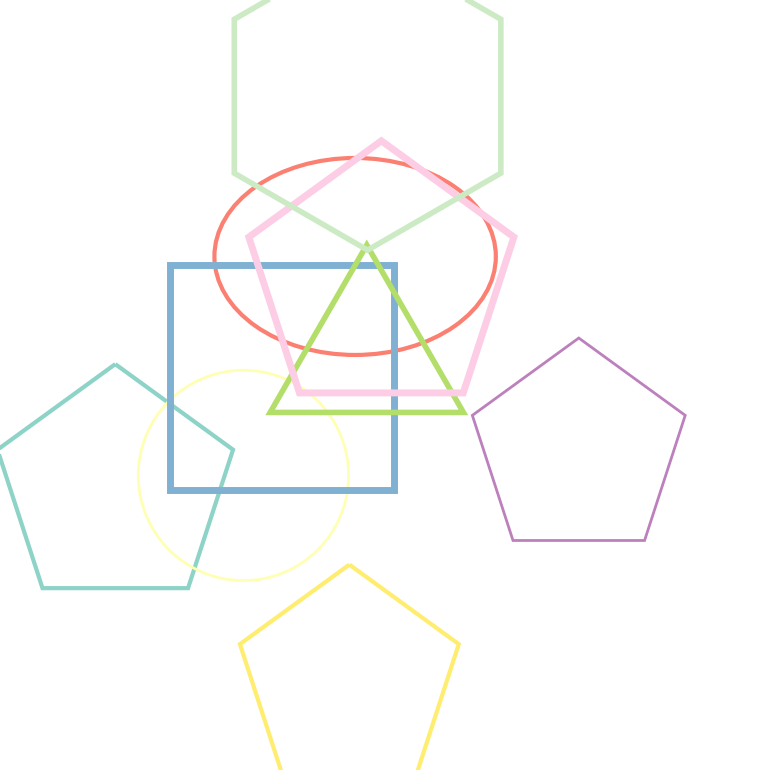[{"shape": "pentagon", "thickness": 1.5, "radius": 0.8, "center": [0.15, 0.366]}, {"shape": "circle", "thickness": 1, "radius": 0.68, "center": [0.316, 0.383]}, {"shape": "oval", "thickness": 1.5, "radius": 0.91, "center": [0.461, 0.667]}, {"shape": "square", "thickness": 2.5, "radius": 0.73, "center": [0.366, 0.51]}, {"shape": "triangle", "thickness": 2, "radius": 0.72, "center": [0.476, 0.537]}, {"shape": "pentagon", "thickness": 2.5, "radius": 0.9, "center": [0.495, 0.636]}, {"shape": "pentagon", "thickness": 1, "radius": 0.73, "center": [0.752, 0.416]}, {"shape": "hexagon", "thickness": 2, "radius": 1.0, "center": [0.477, 0.875]}, {"shape": "pentagon", "thickness": 1.5, "radius": 0.75, "center": [0.454, 0.117]}]